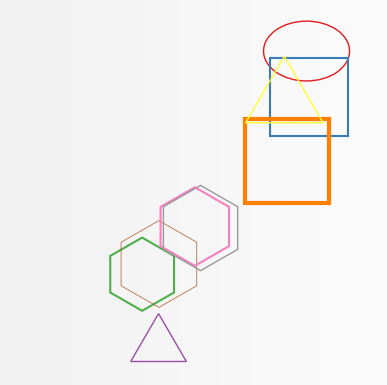[{"shape": "oval", "thickness": 1, "radius": 0.55, "center": [0.791, 0.867]}, {"shape": "square", "thickness": 1.5, "radius": 0.51, "center": [0.798, 0.748]}, {"shape": "hexagon", "thickness": 1.5, "radius": 0.48, "center": [0.367, 0.288]}, {"shape": "triangle", "thickness": 1, "radius": 0.41, "center": [0.409, 0.103]}, {"shape": "square", "thickness": 3, "radius": 0.54, "center": [0.741, 0.581]}, {"shape": "triangle", "thickness": 1, "radius": 0.58, "center": [0.734, 0.739]}, {"shape": "hexagon", "thickness": 0.5, "radius": 0.56, "center": [0.41, 0.314]}, {"shape": "hexagon", "thickness": 1.5, "radius": 0.51, "center": [0.503, 0.412]}, {"shape": "hexagon", "thickness": 1, "radius": 0.55, "center": [0.518, 0.408]}]